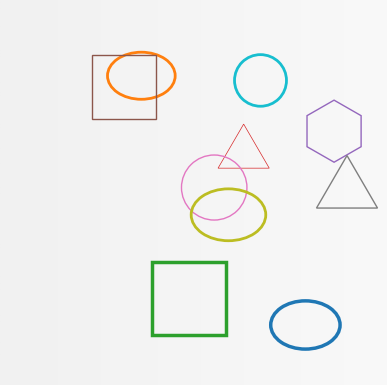[{"shape": "oval", "thickness": 2.5, "radius": 0.45, "center": [0.788, 0.156]}, {"shape": "oval", "thickness": 2, "radius": 0.44, "center": [0.365, 0.803]}, {"shape": "square", "thickness": 2.5, "radius": 0.47, "center": [0.488, 0.224]}, {"shape": "triangle", "thickness": 0.5, "radius": 0.38, "center": [0.629, 0.601]}, {"shape": "hexagon", "thickness": 1, "radius": 0.4, "center": [0.862, 0.659]}, {"shape": "square", "thickness": 1, "radius": 0.41, "center": [0.32, 0.774]}, {"shape": "circle", "thickness": 1, "radius": 0.42, "center": [0.553, 0.513]}, {"shape": "triangle", "thickness": 1, "radius": 0.45, "center": [0.895, 0.505]}, {"shape": "oval", "thickness": 2, "radius": 0.48, "center": [0.59, 0.442]}, {"shape": "circle", "thickness": 2, "radius": 0.34, "center": [0.672, 0.791]}]